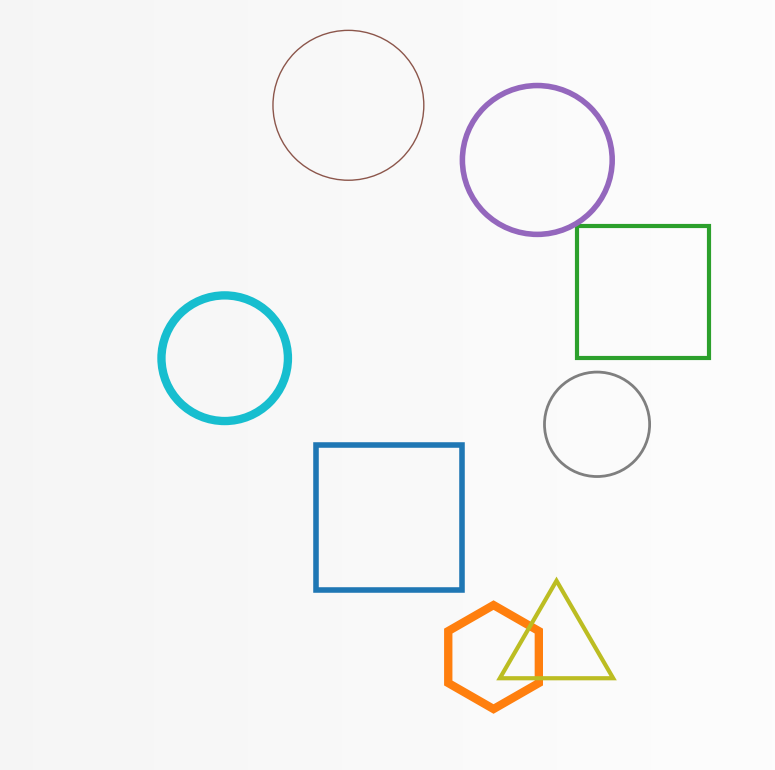[{"shape": "square", "thickness": 2, "radius": 0.47, "center": [0.502, 0.328]}, {"shape": "hexagon", "thickness": 3, "radius": 0.34, "center": [0.637, 0.147]}, {"shape": "square", "thickness": 1.5, "radius": 0.43, "center": [0.83, 0.621]}, {"shape": "circle", "thickness": 2, "radius": 0.48, "center": [0.693, 0.792]}, {"shape": "circle", "thickness": 0.5, "radius": 0.49, "center": [0.45, 0.863]}, {"shape": "circle", "thickness": 1, "radius": 0.34, "center": [0.77, 0.449]}, {"shape": "triangle", "thickness": 1.5, "radius": 0.42, "center": [0.718, 0.161]}, {"shape": "circle", "thickness": 3, "radius": 0.41, "center": [0.29, 0.535]}]